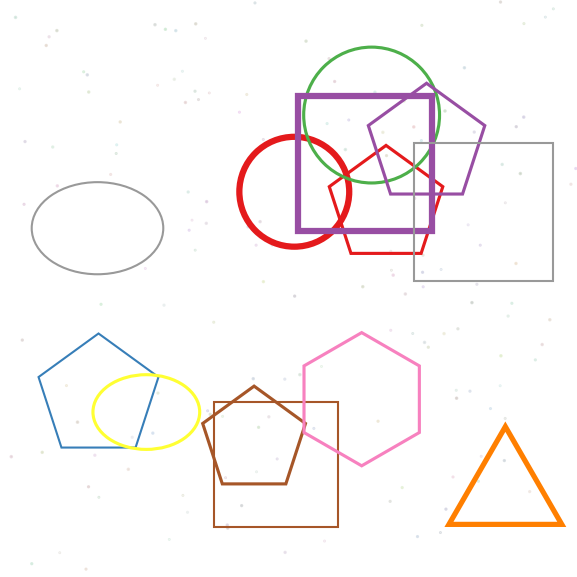[{"shape": "circle", "thickness": 3, "radius": 0.48, "center": [0.51, 0.667]}, {"shape": "pentagon", "thickness": 1.5, "radius": 0.52, "center": [0.668, 0.644]}, {"shape": "pentagon", "thickness": 1, "radius": 0.55, "center": [0.171, 0.312]}, {"shape": "circle", "thickness": 1.5, "radius": 0.59, "center": [0.643, 0.8]}, {"shape": "square", "thickness": 3, "radius": 0.58, "center": [0.632, 0.716]}, {"shape": "pentagon", "thickness": 1.5, "radius": 0.53, "center": [0.739, 0.749]}, {"shape": "triangle", "thickness": 2.5, "radius": 0.56, "center": [0.875, 0.148]}, {"shape": "oval", "thickness": 1.5, "radius": 0.46, "center": [0.253, 0.286]}, {"shape": "square", "thickness": 1, "radius": 0.54, "center": [0.478, 0.195]}, {"shape": "pentagon", "thickness": 1.5, "radius": 0.47, "center": [0.44, 0.237]}, {"shape": "hexagon", "thickness": 1.5, "radius": 0.58, "center": [0.626, 0.308]}, {"shape": "oval", "thickness": 1, "radius": 0.57, "center": [0.169, 0.604]}, {"shape": "square", "thickness": 1, "radius": 0.6, "center": [0.837, 0.632]}]